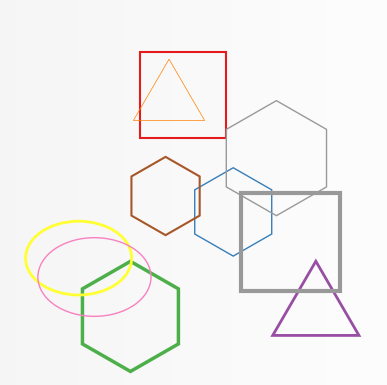[{"shape": "square", "thickness": 1.5, "radius": 0.56, "center": [0.473, 0.753]}, {"shape": "hexagon", "thickness": 1, "radius": 0.57, "center": [0.602, 0.45]}, {"shape": "hexagon", "thickness": 2.5, "radius": 0.71, "center": [0.337, 0.178]}, {"shape": "triangle", "thickness": 2, "radius": 0.64, "center": [0.815, 0.193]}, {"shape": "triangle", "thickness": 0.5, "radius": 0.53, "center": [0.436, 0.74]}, {"shape": "oval", "thickness": 2, "radius": 0.68, "center": [0.203, 0.33]}, {"shape": "hexagon", "thickness": 1.5, "radius": 0.51, "center": [0.427, 0.491]}, {"shape": "oval", "thickness": 1, "radius": 0.73, "center": [0.244, 0.28]}, {"shape": "hexagon", "thickness": 1, "radius": 0.75, "center": [0.713, 0.589]}, {"shape": "square", "thickness": 3, "radius": 0.64, "center": [0.75, 0.371]}]